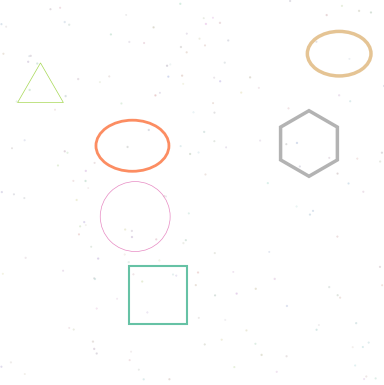[{"shape": "square", "thickness": 1.5, "radius": 0.38, "center": [0.41, 0.233]}, {"shape": "oval", "thickness": 2, "radius": 0.47, "center": [0.344, 0.621]}, {"shape": "circle", "thickness": 0.5, "radius": 0.45, "center": [0.351, 0.438]}, {"shape": "triangle", "thickness": 0.5, "radius": 0.34, "center": [0.105, 0.768]}, {"shape": "oval", "thickness": 2.5, "radius": 0.41, "center": [0.881, 0.861]}, {"shape": "hexagon", "thickness": 2.5, "radius": 0.43, "center": [0.803, 0.627]}]